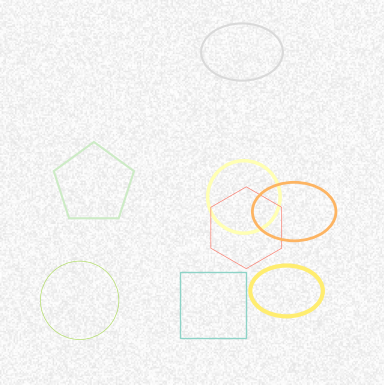[{"shape": "square", "thickness": 1, "radius": 0.43, "center": [0.553, 0.209]}, {"shape": "circle", "thickness": 2.5, "radius": 0.47, "center": [0.633, 0.489]}, {"shape": "hexagon", "thickness": 0.5, "radius": 0.53, "center": [0.64, 0.408]}, {"shape": "oval", "thickness": 2, "radius": 0.54, "center": [0.764, 0.45]}, {"shape": "circle", "thickness": 0.5, "radius": 0.51, "center": [0.207, 0.22]}, {"shape": "oval", "thickness": 1.5, "radius": 0.53, "center": [0.629, 0.865]}, {"shape": "pentagon", "thickness": 1.5, "radius": 0.55, "center": [0.244, 0.522]}, {"shape": "oval", "thickness": 3, "radius": 0.47, "center": [0.744, 0.244]}]